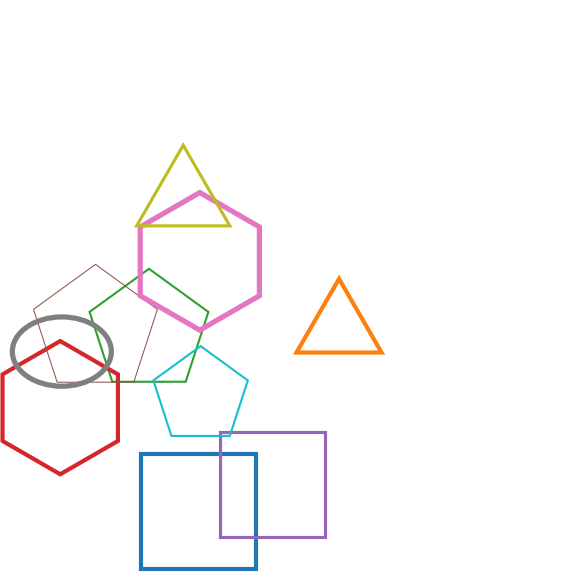[{"shape": "square", "thickness": 2, "radius": 0.5, "center": [0.344, 0.113]}, {"shape": "triangle", "thickness": 2, "radius": 0.43, "center": [0.587, 0.431]}, {"shape": "pentagon", "thickness": 1, "radius": 0.54, "center": [0.258, 0.426]}, {"shape": "hexagon", "thickness": 2, "radius": 0.58, "center": [0.104, 0.293]}, {"shape": "square", "thickness": 1.5, "radius": 0.45, "center": [0.471, 0.161]}, {"shape": "pentagon", "thickness": 0.5, "radius": 0.56, "center": [0.165, 0.429]}, {"shape": "hexagon", "thickness": 2.5, "radius": 0.6, "center": [0.346, 0.547]}, {"shape": "oval", "thickness": 2.5, "radius": 0.43, "center": [0.107, 0.39]}, {"shape": "triangle", "thickness": 1.5, "radius": 0.47, "center": [0.317, 0.655]}, {"shape": "pentagon", "thickness": 1, "radius": 0.43, "center": [0.347, 0.314]}]